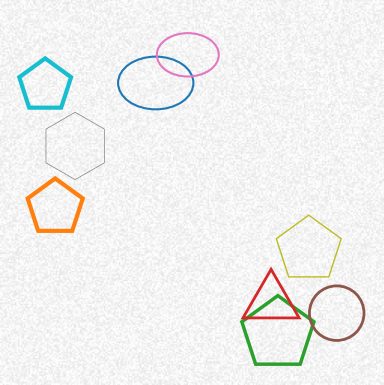[{"shape": "oval", "thickness": 1.5, "radius": 0.49, "center": [0.405, 0.784]}, {"shape": "pentagon", "thickness": 3, "radius": 0.38, "center": [0.143, 0.461]}, {"shape": "pentagon", "thickness": 2.5, "radius": 0.49, "center": [0.722, 0.134]}, {"shape": "triangle", "thickness": 2, "radius": 0.42, "center": [0.704, 0.216]}, {"shape": "circle", "thickness": 2, "radius": 0.35, "center": [0.875, 0.187]}, {"shape": "oval", "thickness": 1.5, "radius": 0.4, "center": [0.488, 0.858]}, {"shape": "hexagon", "thickness": 0.5, "radius": 0.44, "center": [0.195, 0.621]}, {"shape": "pentagon", "thickness": 1, "radius": 0.44, "center": [0.802, 0.353]}, {"shape": "pentagon", "thickness": 3, "radius": 0.35, "center": [0.117, 0.778]}]